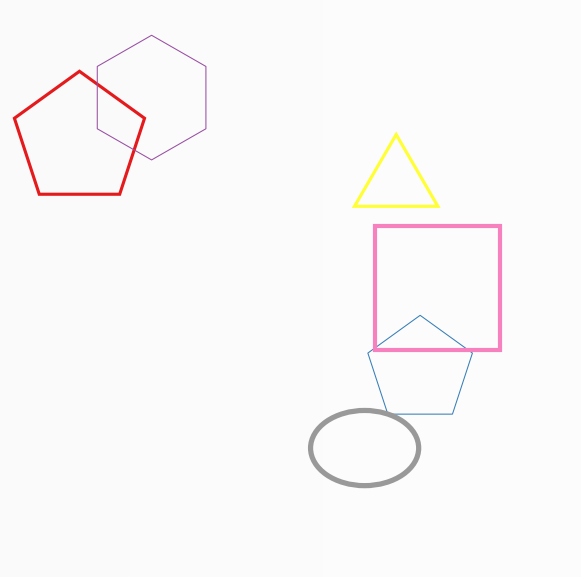[{"shape": "pentagon", "thickness": 1.5, "radius": 0.59, "center": [0.137, 0.758]}, {"shape": "pentagon", "thickness": 0.5, "radius": 0.47, "center": [0.723, 0.359]}, {"shape": "hexagon", "thickness": 0.5, "radius": 0.54, "center": [0.261, 0.83]}, {"shape": "triangle", "thickness": 1.5, "radius": 0.41, "center": [0.682, 0.683]}, {"shape": "square", "thickness": 2, "radius": 0.54, "center": [0.753, 0.5]}, {"shape": "oval", "thickness": 2.5, "radius": 0.47, "center": [0.627, 0.223]}]